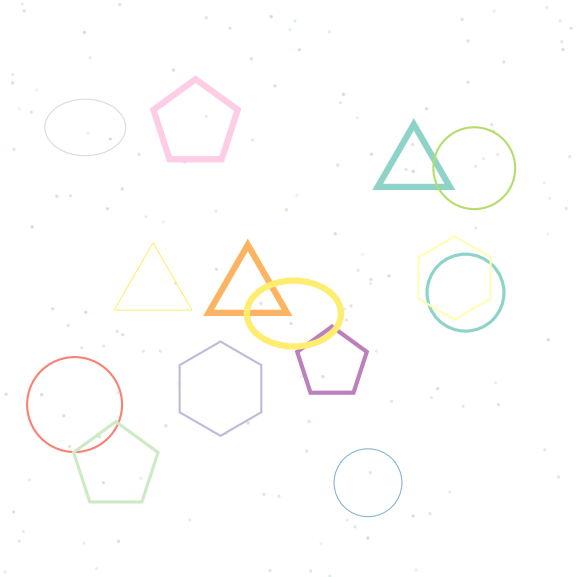[{"shape": "circle", "thickness": 1.5, "radius": 0.33, "center": [0.806, 0.492]}, {"shape": "triangle", "thickness": 3, "radius": 0.36, "center": [0.717, 0.712]}, {"shape": "hexagon", "thickness": 1, "radius": 0.36, "center": [0.787, 0.518]}, {"shape": "hexagon", "thickness": 1, "radius": 0.41, "center": [0.382, 0.326]}, {"shape": "circle", "thickness": 1, "radius": 0.41, "center": [0.129, 0.299]}, {"shape": "circle", "thickness": 0.5, "radius": 0.29, "center": [0.637, 0.163]}, {"shape": "triangle", "thickness": 3, "radius": 0.39, "center": [0.429, 0.497]}, {"shape": "circle", "thickness": 1, "radius": 0.35, "center": [0.821, 0.708]}, {"shape": "pentagon", "thickness": 3, "radius": 0.38, "center": [0.339, 0.785]}, {"shape": "oval", "thickness": 0.5, "radius": 0.35, "center": [0.148, 0.778]}, {"shape": "pentagon", "thickness": 2, "radius": 0.32, "center": [0.575, 0.37]}, {"shape": "pentagon", "thickness": 1.5, "radius": 0.38, "center": [0.201, 0.192]}, {"shape": "triangle", "thickness": 0.5, "radius": 0.39, "center": [0.265, 0.501]}, {"shape": "oval", "thickness": 3, "radius": 0.41, "center": [0.509, 0.456]}]